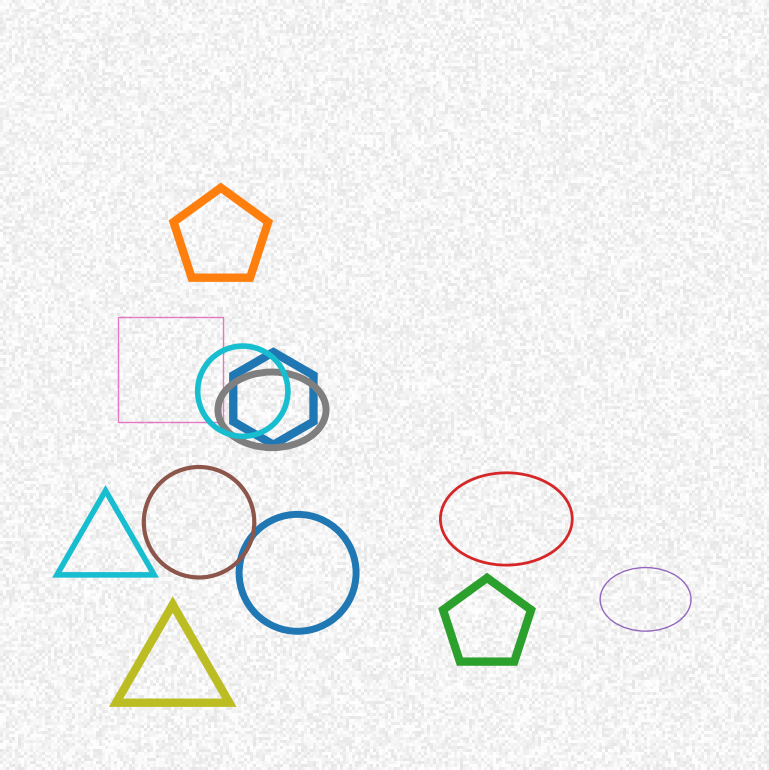[{"shape": "hexagon", "thickness": 3, "radius": 0.3, "center": [0.355, 0.483]}, {"shape": "circle", "thickness": 2.5, "radius": 0.38, "center": [0.386, 0.256]}, {"shape": "pentagon", "thickness": 3, "radius": 0.32, "center": [0.287, 0.692]}, {"shape": "pentagon", "thickness": 3, "radius": 0.3, "center": [0.633, 0.189]}, {"shape": "oval", "thickness": 1, "radius": 0.43, "center": [0.658, 0.326]}, {"shape": "oval", "thickness": 0.5, "radius": 0.29, "center": [0.838, 0.222]}, {"shape": "circle", "thickness": 1.5, "radius": 0.36, "center": [0.258, 0.322]}, {"shape": "square", "thickness": 0.5, "radius": 0.34, "center": [0.222, 0.52]}, {"shape": "oval", "thickness": 2.5, "radius": 0.35, "center": [0.353, 0.468]}, {"shape": "triangle", "thickness": 3, "radius": 0.42, "center": [0.224, 0.13]}, {"shape": "circle", "thickness": 2, "radius": 0.29, "center": [0.315, 0.492]}, {"shape": "triangle", "thickness": 2, "radius": 0.36, "center": [0.137, 0.29]}]